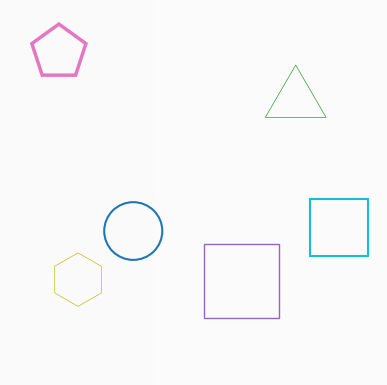[{"shape": "circle", "thickness": 1.5, "radius": 0.37, "center": [0.344, 0.4]}, {"shape": "triangle", "thickness": 0.5, "radius": 0.45, "center": [0.763, 0.74]}, {"shape": "square", "thickness": 1, "radius": 0.48, "center": [0.624, 0.271]}, {"shape": "pentagon", "thickness": 2.5, "radius": 0.37, "center": [0.152, 0.864]}, {"shape": "hexagon", "thickness": 0.5, "radius": 0.35, "center": [0.201, 0.274]}, {"shape": "square", "thickness": 1.5, "radius": 0.37, "center": [0.874, 0.409]}]